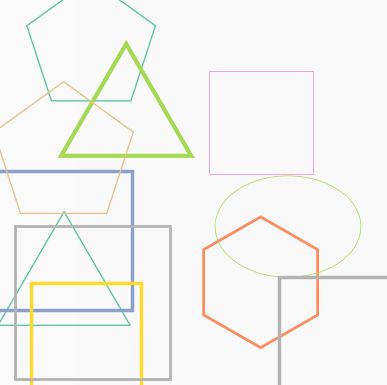[{"shape": "triangle", "thickness": 1, "radius": 0.98, "center": [0.165, 0.253]}, {"shape": "pentagon", "thickness": 1, "radius": 0.87, "center": [0.235, 0.879]}, {"shape": "hexagon", "thickness": 2, "radius": 0.85, "center": [0.673, 0.267]}, {"shape": "square", "thickness": 2.5, "radius": 0.9, "center": [0.16, 0.375]}, {"shape": "square", "thickness": 0.5, "radius": 0.67, "center": [0.675, 0.682]}, {"shape": "oval", "thickness": 0.5, "radius": 0.94, "center": [0.743, 0.412]}, {"shape": "triangle", "thickness": 3, "radius": 0.97, "center": [0.326, 0.692]}, {"shape": "square", "thickness": 2.5, "radius": 0.71, "center": [0.222, 0.123]}, {"shape": "pentagon", "thickness": 1, "radius": 0.95, "center": [0.164, 0.599]}, {"shape": "square", "thickness": 2, "radius": 1.0, "center": [0.239, 0.214]}, {"shape": "square", "thickness": 2.5, "radius": 0.84, "center": [0.887, 0.111]}]